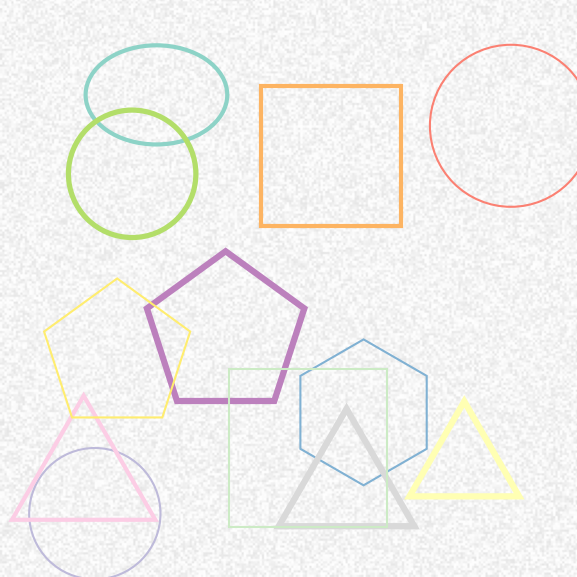[{"shape": "oval", "thickness": 2, "radius": 0.61, "center": [0.271, 0.835]}, {"shape": "triangle", "thickness": 3, "radius": 0.55, "center": [0.804, 0.194]}, {"shape": "circle", "thickness": 1, "radius": 0.57, "center": [0.164, 0.11]}, {"shape": "circle", "thickness": 1, "radius": 0.7, "center": [0.885, 0.781]}, {"shape": "hexagon", "thickness": 1, "radius": 0.63, "center": [0.63, 0.285]}, {"shape": "square", "thickness": 2, "radius": 0.61, "center": [0.573, 0.73]}, {"shape": "circle", "thickness": 2.5, "radius": 0.55, "center": [0.229, 0.698]}, {"shape": "triangle", "thickness": 2, "radius": 0.72, "center": [0.145, 0.171]}, {"shape": "triangle", "thickness": 3, "radius": 0.68, "center": [0.6, 0.156]}, {"shape": "pentagon", "thickness": 3, "radius": 0.72, "center": [0.391, 0.421]}, {"shape": "square", "thickness": 1, "radius": 0.68, "center": [0.534, 0.224]}, {"shape": "pentagon", "thickness": 1, "radius": 0.67, "center": [0.203, 0.384]}]